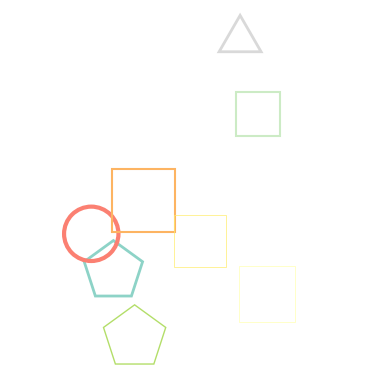[{"shape": "pentagon", "thickness": 2, "radius": 0.4, "center": [0.295, 0.296]}, {"shape": "square", "thickness": 0.5, "radius": 0.36, "center": [0.694, 0.236]}, {"shape": "circle", "thickness": 3, "radius": 0.35, "center": [0.237, 0.393]}, {"shape": "square", "thickness": 1.5, "radius": 0.41, "center": [0.372, 0.48]}, {"shape": "pentagon", "thickness": 1, "radius": 0.42, "center": [0.35, 0.123]}, {"shape": "triangle", "thickness": 2, "radius": 0.31, "center": [0.624, 0.897]}, {"shape": "square", "thickness": 1.5, "radius": 0.29, "center": [0.671, 0.703]}, {"shape": "square", "thickness": 0.5, "radius": 0.34, "center": [0.519, 0.374]}]